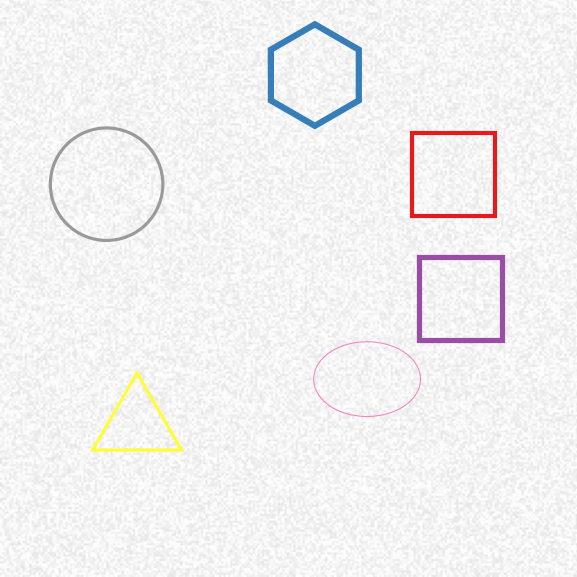[{"shape": "square", "thickness": 2, "radius": 0.36, "center": [0.785, 0.697]}, {"shape": "hexagon", "thickness": 3, "radius": 0.44, "center": [0.545, 0.869]}, {"shape": "square", "thickness": 2.5, "radius": 0.36, "center": [0.797, 0.483]}, {"shape": "triangle", "thickness": 1.5, "radius": 0.44, "center": [0.237, 0.264]}, {"shape": "oval", "thickness": 0.5, "radius": 0.46, "center": [0.636, 0.343]}, {"shape": "circle", "thickness": 1.5, "radius": 0.49, "center": [0.185, 0.68]}]